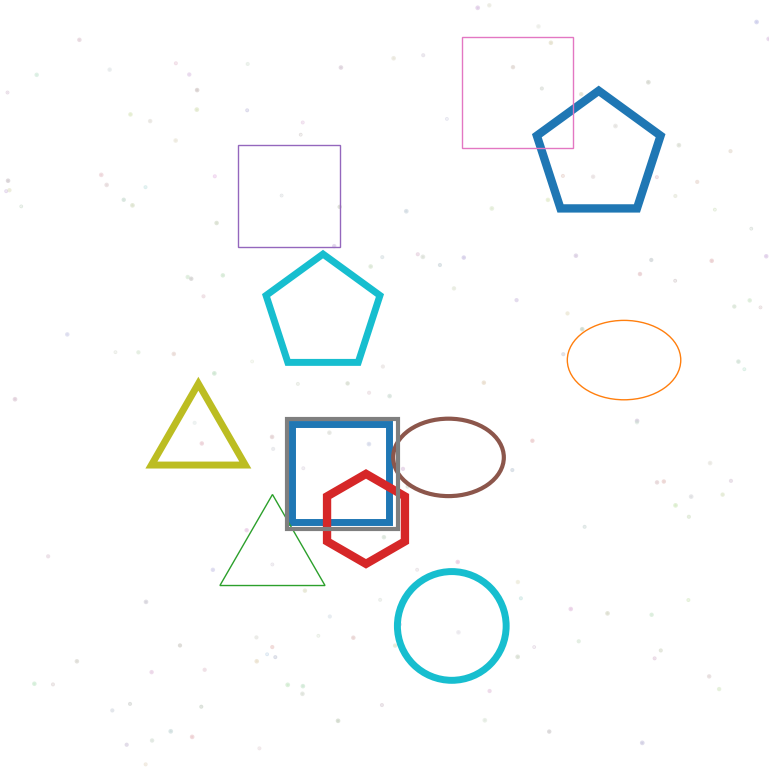[{"shape": "square", "thickness": 2.5, "radius": 0.32, "center": [0.442, 0.386]}, {"shape": "pentagon", "thickness": 3, "radius": 0.42, "center": [0.778, 0.798]}, {"shape": "oval", "thickness": 0.5, "radius": 0.37, "center": [0.81, 0.532]}, {"shape": "triangle", "thickness": 0.5, "radius": 0.39, "center": [0.354, 0.279]}, {"shape": "hexagon", "thickness": 3, "radius": 0.29, "center": [0.475, 0.326]}, {"shape": "square", "thickness": 0.5, "radius": 0.33, "center": [0.375, 0.745]}, {"shape": "oval", "thickness": 1.5, "radius": 0.36, "center": [0.582, 0.406]}, {"shape": "square", "thickness": 0.5, "radius": 0.36, "center": [0.671, 0.879]}, {"shape": "square", "thickness": 1.5, "radius": 0.36, "center": [0.445, 0.384]}, {"shape": "triangle", "thickness": 2.5, "radius": 0.35, "center": [0.258, 0.431]}, {"shape": "circle", "thickness": 2.5, "radius": 0.35, "center": [0.587, 0.187]}, {"shape": "pentagon", "thickness": 2.5, "radius": 0.39, "center": [0.42, 0.592]}]